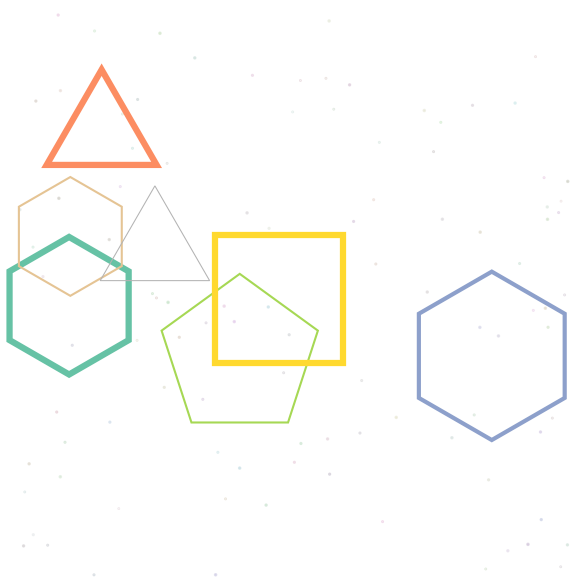[{"shape": "hexagon", "thickness": 3, "radius": 0.6, "center": [0.12, 0.47]}, {"shape": "triangle", "thickness": 3, "radius": 0.55, "center": [0.176, 0.769]}, {"shape": "hexagon", "thickness": 2, "radius": 0.73, "center": [0.852, 0.383]}, {"shape": "pentagon", "thickness": 1, "radius": 0.71, "center": [0.415, 0.383]}, {"shape": "square", "thickness": 3, "radius": 0.55, "center": [0.483, 0.482]}, {"shape": "hexagon", "thickness": 1, "radius": 0.51, "center": [0.122, 0.59]}, {"shape": "triangle", "thickness": 0.5, "radius": 0.55, "center": [0.268, 0.568]}]